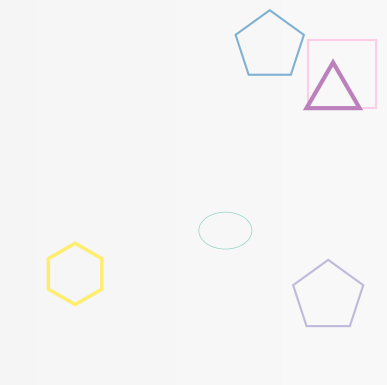[{"shape": "oval", "thickness": 0.5, "radius": 0.34, "center": [0.582, 0.401]}, {"shape": "pentagon", "thickness": 1.5, "radius": 0.48, "center": [0.847, 0.23]}, {"shape": "pentagon", "thickness": 1.5, "radius": 0.46, "center": [0.696, 0.881]}, {"shape": "square", "thickness": 1.5, "radius": 0.44, "center": [0.883, 0.807]}, {"shape": "triangle", "thickness": 3, "radius": 0.4, "center": [0.859, 0.759]}, {"shape": "hexagon", "thickness": 2.5, "radius": 0.4, "center": [0.194, 0.289]}]